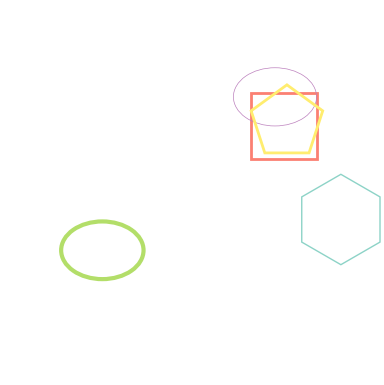[{"shape": "hexagon", "thickness": 1, "radius": 0.59, "center": [0.885, 0.43]}, {"shape": "square", "thickness": 2, "radius": 0.43, "center": [0.738, 0.673]}, {"shape": "oval", "thickness": 3, "radius": 0.54, "center": [0.266, 0.35]}, {"shape": "oval", "thickness": 0.5, "radius": 0.54, "center": [0.714, 0.748]}, {"shape": "pentagon", "thickness": 2, "radius": 0.49, "center": [0.745, 0.682]}]